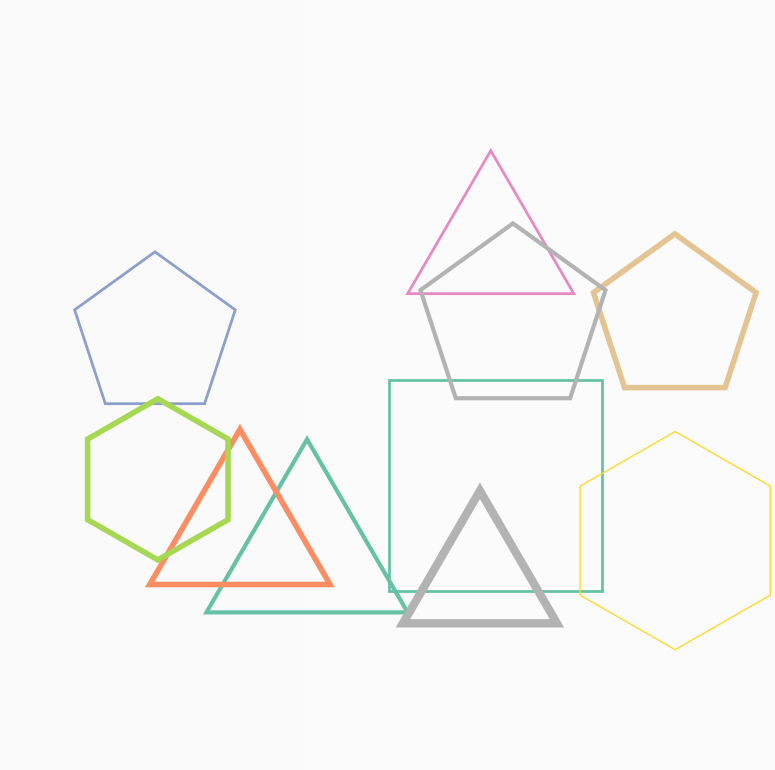[{"shape": "triangle", "thickness": 1.5, "radius": 0.75, "center": [0.396, 0.28]}, {"shape": "square", "thickness": 1, "radius": 0.69, "center": [0.64, 0.37]}, {"shape": "triangle", "thickness": 2, "radius": 0.67, "center": [0.31, 0.308]}, {"shape": "pentagon", "thickness": 1, "radius": 0.54, "center": [0.2, 0.564]}, {"shape": "triangle", "thickness": 1, "radius": 0.62, "center": [0.633, 0.681]}, {"shape": "hexagon", "thickness": 2, "radius": 0.52, "center": [0.204, 0.377]}, {"shape": "hexagon", "thickness": 0.5, "radius": 0.71, "center": [0.871, 0.298]}, {"shape": "pentagon", "thickness": 2, "radius": 0.55, "center": [0.871, 0.586]}, {"shape": "triangle", "thickness": 3, "radius": 0.57, "center": [0.619, 0.248]}, {"shape": "pentagon", "thickness": 1.5, "radius": 0.63, "center": [0.662, 0.584]}]